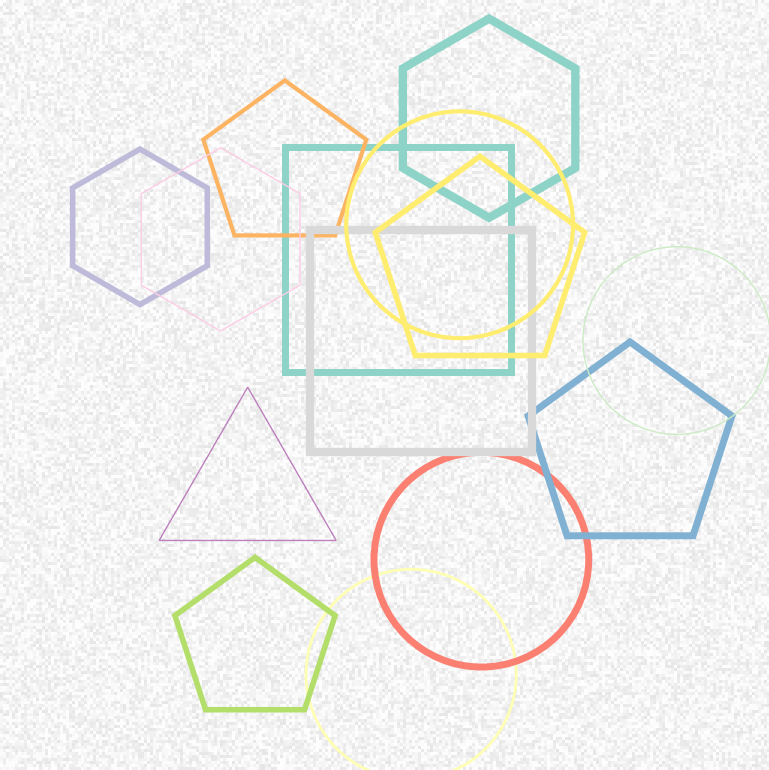[{"shape": "square", "thickness": 2.5, "radius": 0.73, "center": [0.517, 0.663]}, {"shape": "hexagon", "thickness": 3, "radius": 0.65, "center": [0.635, 0.846]}, {"shape": "circle", "thickness": 1, "radius": 0.68, "center": [0.534, 0.124]}, {"shape": "hexagon", "thickness": 2, "radius": 0.5, "center": [0.182, 0.705]}, {"shape": "circle", "thickness": 2.5, "radius": 0.7, "center": [0.625, 0.273]}, {"shape": "pentagon", "thickness": 2.5, "radius": 0.7, "center": [0.818, 0.417]}, {"shape": "pentagon", "thickness": 1.5, "radius": 0.56, "center": [0.37, 0.784]}, {"shape": "pentagon", "thickness": 2, "radius": 0.55, "center": [0.331, 0.167]}, {"shape": "hexagon", "thickness": 0.5, "radius": 0.59, "center": [0.287, 0.689]}, {"shape": "square", "thickness": 3, "radius": 0.72, "center": [0.547, 0.557]}, {"shape": "triangle", "thickness": 0.5, "radius": 0.66, "center": [0.322, 0.364]}, {"shape": "circle", "thickness": 0.5, "radius": 0.61, "center": [0.879, 0.558]}, {"shape": "pentagon", "thickness": 2, "radius": 0.72, "center": [0.623, 0.654]}, {"shape": "circle", "thickness": 1.5, "radius": 0.74, "center": [0.597, 0.708]}]